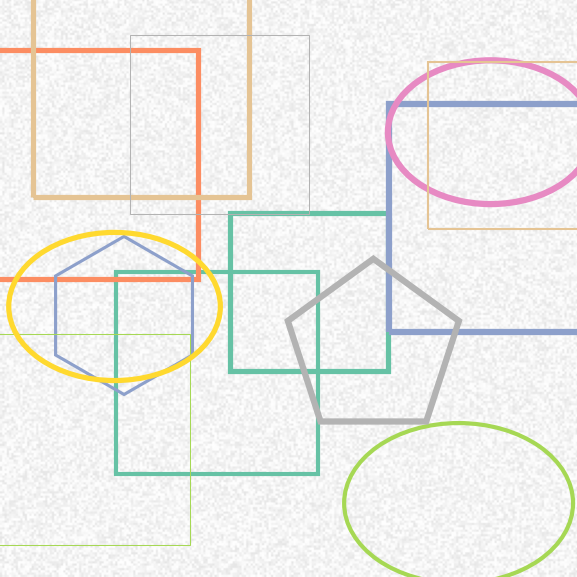[{"shape": "square", "thickness": 2.5, "radius": 0.68, "center": [0.536, 0.493]}, {"shape": "square", "thickness": 2, "radius": 0.87, "center": [0.376, 0.354]}, {"shape": "square", "thickness": 2.5, "radius": 0.99, "center": [0.145, 0.714]}, {"shape": "hexagon", "thickness": 1.5, "radius": 0.68, "center": [0.215, 0.453]}, {"shape": "square", "thickness": 3, "radius": 0.99, "center": [0.872, 0.622]}, {"shape": "oval", "thickness": 3, "radius": 0.89, "center": [0.85, 0.77]}, {"shape": "oval", "thickness": 2, "radius": 0.99, "center": [0.794, 0.128]}, {"shape": "square", "thickness": 0.5, "radius": 0.91, "center": [0.147, 0.237]}, {"shape": "oval", "thickness": 2.5, "radius": 0.92, "center": [0.198, 0.468]}, {"shape": "square", "thickness": 1, "radius": 0.73, "center": [0.885, 0.747]}, {"shape": "square", "thickness": 2.5, "radius": 0.94, "center": [0.244, 0.845]}, {"shape": "square", "thickness": 0.5, "radius": 0.77, "center": [0.379, 0.783]}, {"shape": "pentagon", "thickness": 3, "radius": 0.78, "center": [0.647, 0.395]}]